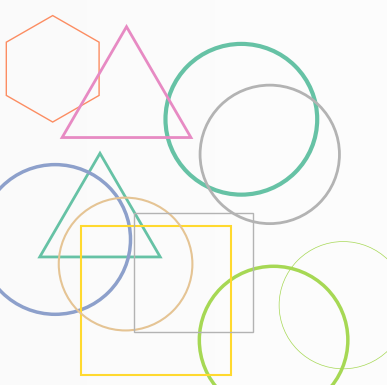[{"shape": "circle", "thickness": 3, "radius": 0.98, "center": [0.623, 0.69]}, {"shape": "triangle", "thickness": 2, "radius": 0.9, "center": [0.258, 0.422]}, {"shape": "hexagon", "thickness": 1, "radius": 0.69, "center": [0.136, 0.821]}, {"shape": "circle", "thickness": 2.5, "radius": 0.97, "center": [0.142, 0.378]}, {"shape": "triangle", "thickness": 2, "radius": 0.96, "center": [0.327, 0.739]}, {"shape": "circle", "thickness": 2.5, "radius": 0.96, "center": [0.706, 0.117]}, {"shape": "circle", "thickness": 0.5, "radius": 0.83, "center": [0.886, 0.207]}, {"shape": "square", "thickness": 1.5, "radius": 0.97, "center": [0.401, 0.219]}, {"shape": "circle", "thickness": 1.5, "radius": 0.86, "center": [0.324, 0.314]}, {"shape": "square", "thickness": 1, "radius": 0.77, "center": [0.499, 0.293]}, {"shape": "circle", "thickness": 2, "radius": 0.9, "center": [0.696, 0.599]}]